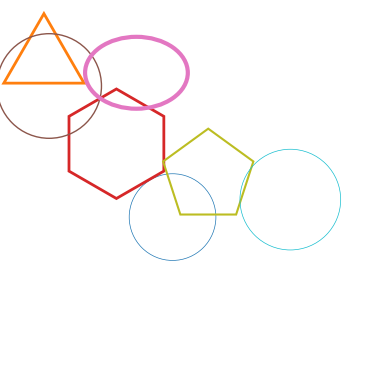[{"shape": "circle", "thickness": 0.5, "radius": 0.56, "center": [0.448, 0.436]}, {"shape": "triangle", "thickness": 2, "radius": 0.6, "center": [0.114, 0.844]}, {"shape": "hexagon", "thickness": 2, "radius": 0.71, "center": [0.302, 0.627]}, {"shape": "circle", "thickness": 1, "radius": 0.68, "center": [0.128, 0.777]}, {"shape": "oval", "thickness": 3, "radius": 0.67, "center": [0.354, 0.811]}, {"shape": "pentagon", "thickness": 1.5, "radius": 0.62, "center": [0.541, 0.543]}, {"shape": "circle", "thickness": 0.5, "radius": 0.65, "center": [0.754, 0.482]}]